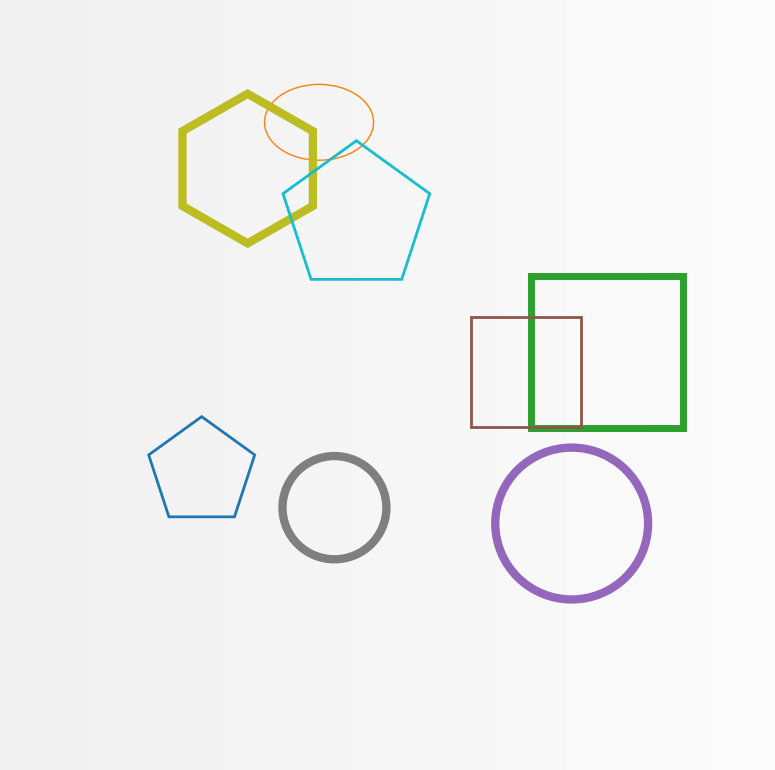[{"shape": "pentagon", "thickness": 1, "radius": 0.36, "center": [0.26, 0.387]}, {"shape": "oval", "thickness": 0.5, "radius": 0.35, "center": [0.412, 0.841]}, {"shape": "square", "thickness": 2.5, "radius": 0.49, "center": [0.783, 0.543]}, {"shape": "circle", "thickness": 3, "radius": 0.49, "center": [0.738, 0.32]}, {"shape": "square", "thickness": 1, "radius": 0.36, "center": [0.679, 0.517]}, {"shape": "circle", "thickness": 3, "radius": 0.34, "center": [0.432, 0.341]}, {"shape": "hexagon", "thickness": 3, "radius": 0.49, "center": [0.32, 0.781]}, {"shape": "pentagon", "thickness": 1, "radius": 0.5, "center": [0.46, 0.718]}]